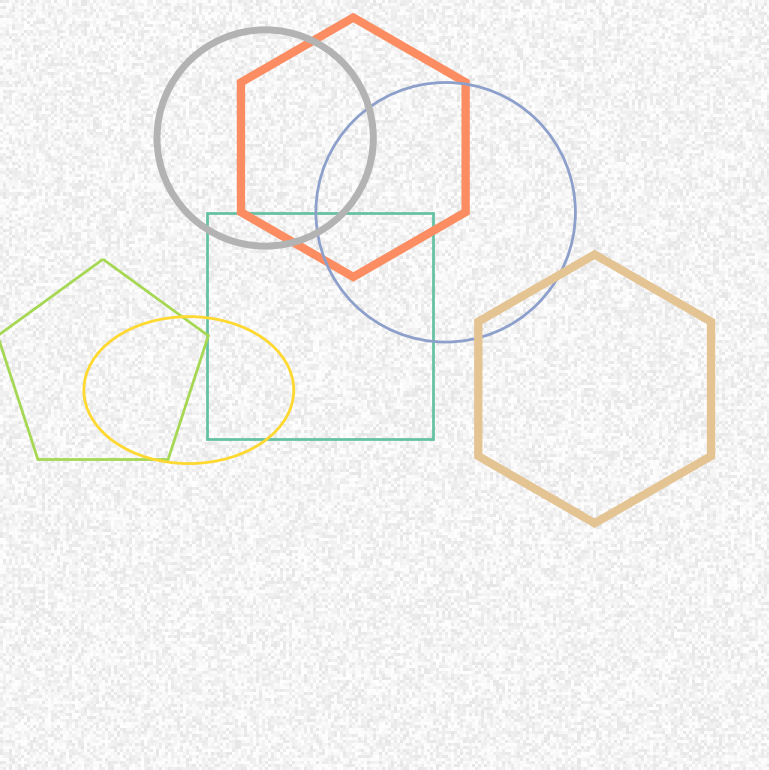[{"shape": "square", "thickness": 1, "radius": 0.73, "center": [0.415, 0.577]}, {"shape": "hexagon", "thickness": 3, "radius": 0.84, "center": [0.459, 0.809]}, {"shape": "circle", "thickness": 1, "radius": 0.84, "center": [0.579, 0.724]}, {"shape": "pentagon", "thickness": 1, "radius": 0.72, "center": [0.134, 0.52]}, {"shape": "oval", "thickness": 1, "radius": 0.68, "center": [0.245, 0.493]}, {"shape": "hexagon", "thickness": 3, "radius": 0.87, "center": [0.772, 0.495]}, {"shape": "circle", "thickness": 2.5, "radius": 0.7, "center": [0.344, 0.821]}]